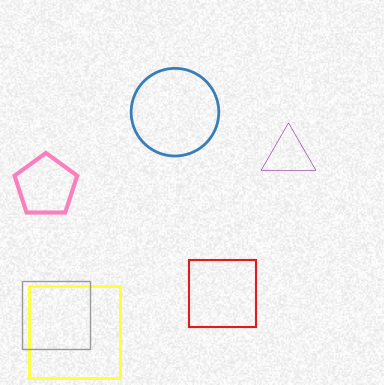[{"shape": "square", "thickness": 1.5, "radius": 0.43, "center": [0.578, 0.239]}, {"shape": "circle", "thickness": 2, "radius": 0.57, "center": [0.454, 0.709]}, {"shape": "triangle", "thickness": 0.5, "radius": 0.41, "center": [0.749, 0.599]}, {"shape": "square", "thickness": 2, "radius": 0.59, "center": [0.193, 0.138]}, {"shape": "pentagon", "thickness": 3, "radius": 0.43, "center": [0.119, 0.517]}, {"shape": "square", "thickness": 1, "radius": 0.44, "center": [0.146, 0.183]}]